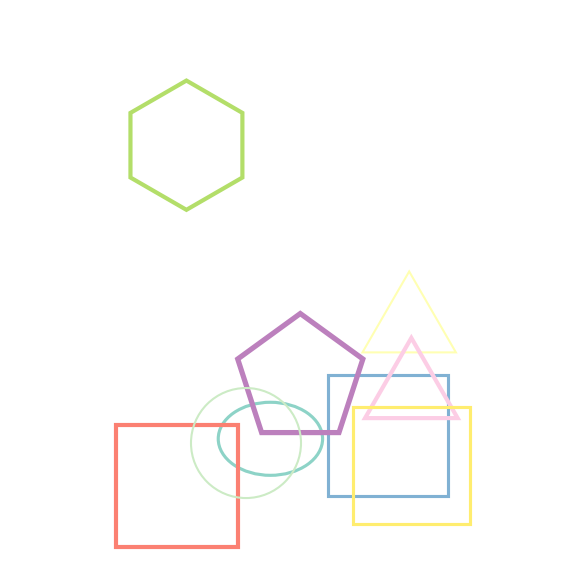[{"shape": "oval", "thickness": 1.5, "radius": 0.45, "center": [0.468, 0.239]}, {"shape": "triangle", "thickness": 1, "radius": 0.47, "center": [0.709, 0.436]}, {"shape": "square", "thickness": 2, "radius": 0.53, "center": [0.306, 0.157]}, {"shape": "square", "thickness": 1.5, "radius": 0.52, "center": [0.672, 0.245]}, {"shape": "hexagon", "thickness": 2, "radius": 0.56, "center": [0.323, 0.748]}, {"shape": "triangle", "thickness": 2, "radius": 0.46, "center": [0.712, 0.321]}, {"shape": "pentagon", "thickness": 2.5, "radius": 0.57, "center": [0.52, 0.342]}, {"shape": "circle", "thickness": 1, "radius": 0.48, "center": [0.426, 0.232]}, {"shape": "square", "thickness": 1.5, "radius": 0.5, "center": [0.713, 0.193]}]